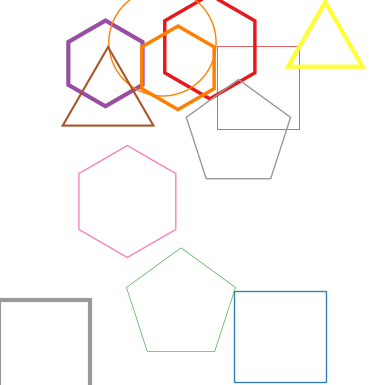[{"shape": "square", "thickness": 0.5, "radius": 0.53, "center": [0.669, 0.773]}, {"shape": "hexagon", "thickness": 2.5, "radius": 0.68, "center": [0.545, 0.878]}, {"shape": "square", "thickness": 1, "radius": 0.59, "center": [0.727, 0.126]}, {"shape": "pentagon", "thickness": 0.5, "radius": 0.74, "center": [0.47, 0.207]}, {"shape": "hexagon", "thickness": 3, "radius": 0.56, "center": [0.274, 0.835]}, {"shape": "hexagon", "thickness": 2.5, "radius": 0.54, "center": [0.462, 0.824]}, {"shape": "circle", "thickness": 1, "radius": 0.7, "center": [0.422, 0.89]}, {"shape": "triangle", "thickness": 3, "radius": 0.56, "center": [0.845, 0.883]}, {"shape": "triangle", "thickness": 1.5, "radius": 0.68, "center": [0.281, 0.742]}, {"shape": "hexagon", "thickness": 1, "radius": 0.73, "center": [0.331, 0.477]}, {"shape": "pentagon", "thickness": 1, "radius": 0.71, "center": [0.619, 0.651]}, {"shape": "square", "thickness": 3, "radius": 0.59, "center": [0.115, 0.102]}]